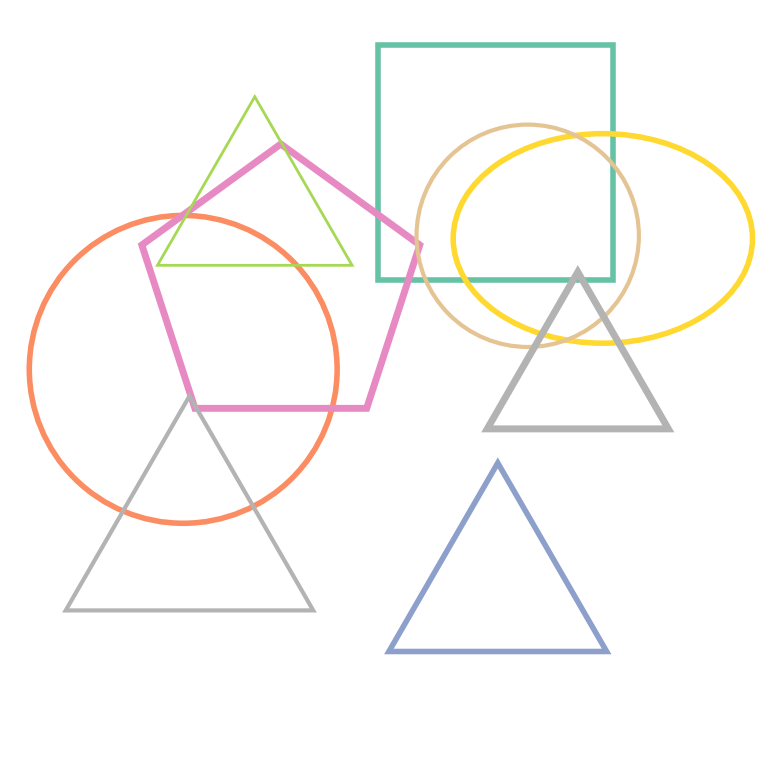[{"shape": "square", "thickness": 2, "radius": 0.76, "center": [0.643, 0.789]}, {"shape": "circle", "thickness": 2, "radius": 1.0, "center": [0.238, 0.52]}, {"shape": "triangle", "thickness": 2, "radius": 0.82, "center": [0.646, 0.236]}, {"shape": "pentagon", "thickness": 2.5, "radius": 0.95, "center": [0.365, 0.623]}, {"shape": "triangle", "thickness": 1, "radius": 0.73, "center": [0.331, 0.728]}, {"shape": "oval", "thickness": 2, "radius": 0.97, "center": [0.783, 0.69]}, {"shape": "circle", "thickness": 1.5, "radius": 0.72, "center": [0.685, 0.694]}, {"shape": "triangle", "thickness": 2.5, "radius": 0.68, "center": [0.75, 0.511]}, {"shape": "triangle", "thickness": 1.5, "radius": 0.93, "center": [0.246, 0.3]}]